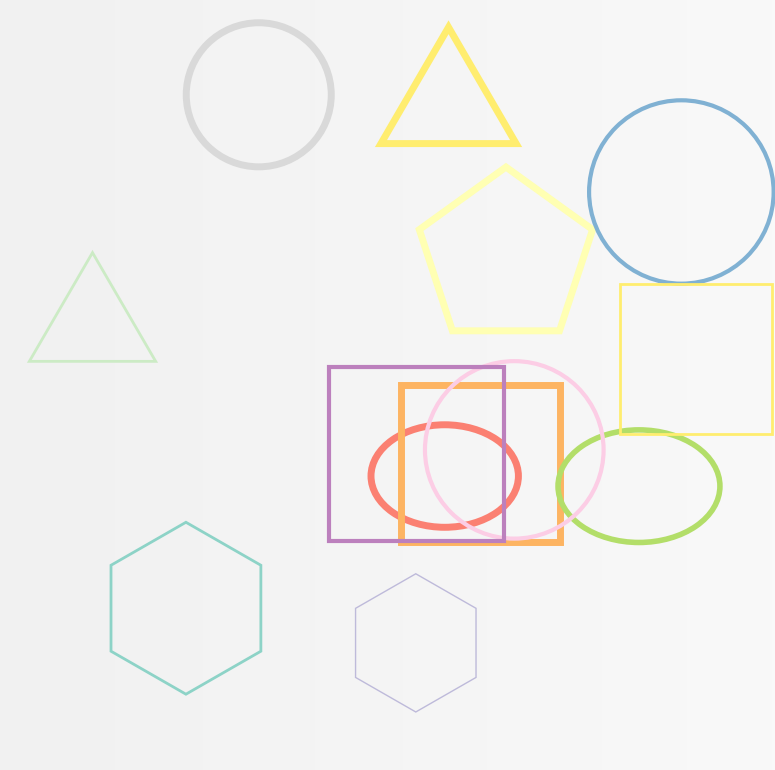[{"shape": "hexagon", "thickness": 1, "radius": 0.56, "center": [0.24, 0.21]}, {"shape": "pentagon", "thickness": 2.5, "radius": 0.59, "center": [0.653, 0.665]}, {"shape": "hexagon", "thickness": 0.5, "radius": 0.45, "center": [0.537, 0.165]}, {"shape": "oval", "thickness": 2.5, "radius": 0.48, "center": [0.574, 0.382]}, {"shape": "circle", "thickness": 1.5, "radius": 0.6, "center": [0.879, 0.751]}, {"shape": "square", "thickness": 2.5, "radius": 0.51, "center": [0.62, 0.398]}, {"shape": "oval", "thickness": 2, "radius": 0.52, "center": [0.824, 0.369]}, {"shape": "circle", "thickness": 1.5, "radius": 0.58, "center": [0.664, 0.416]}, {"shape": "circle", "thickness": 2.5, "radius": 0.47, "center": [0.334, 0.877]}, {"shape": "square", "thickness": 1.5, "radius": 0.57, "center": [0.537, 0.411]}, {"shape": "triangle", "thickness": 1, "radius": 0.47, "center": [0.119, 0.578]}, {"shape": "triangle", "thickness": 2.5, "radius": 0.5, "center": [0.579, 0.864]}, {"shape": "square", "thickness": 1, "radius": 0.49, "center": [0.898, 0.533]}]